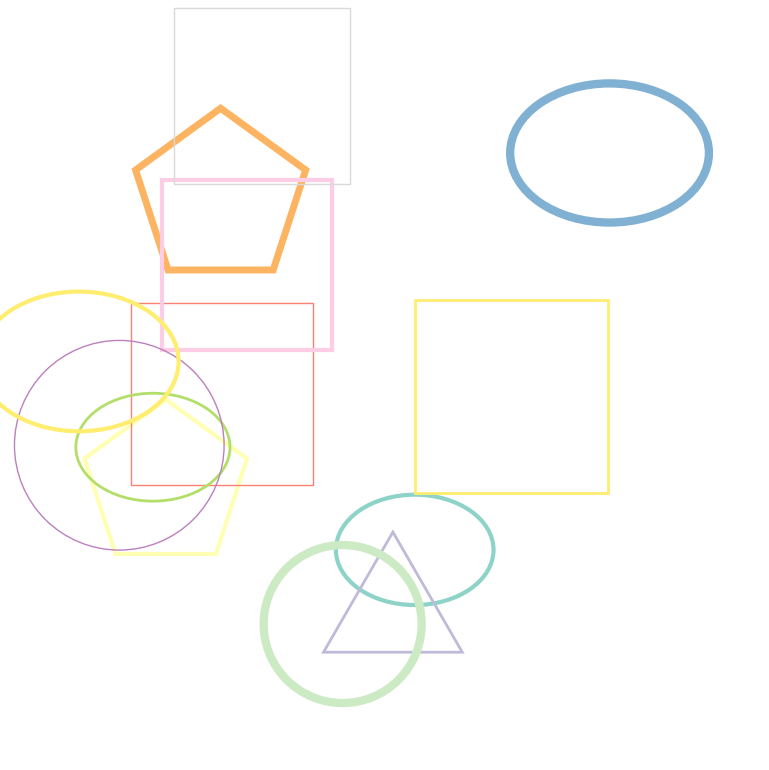[{"shape": "oval", "thickness": 1.5, "radius": 0.51, "center": [0.539, 0.286]}, {"shape": "pentagon", "thickness": 1.5, "radius": 0.55, "center": [0.215, 0.37]}, {"shape": "triangle", "thickness": 1, "radius": 0.52, "center": [0.51, 0.205]}, {"shape": "square", "thickness": 0.5, "radius": 0.59, "center": [0.288, 0.488]}, {"shape": "oval", "thickness": 3, "radius": 0.65, "center": [0.792, 0.801]}, {"shape": "pentagon", "thickness": 2.5, "radius": 0.58, "center": [0.287, 0.743]}, {"shape": "oval", "thickness": 1, "radius": 0.5, "center": [0.199, 0.419]}, {"shape": "square", "thickness": 1.5, "radius": 0.55, "center": [0.321, 0.656]}, {"shape": "square", "thickness": 0.5, "radius": 0.57, "center": [0.341, 0.875]}, {"shape": "circle", "thickness": 0.5, "radius": 0.68, "center": [0.155, 0.422]}, {"shape": "circle", "thickness": 3, "radius": 0.51, "center": [0.445, 0.19]}, {"shape": "oval", "thickness": 1.5, "radius": 0.65, "center": [0.102, 0.531]}, {"shape": "square", "thickness": 1, "radius": 0.62, "center": [0.664, 0.485]}]